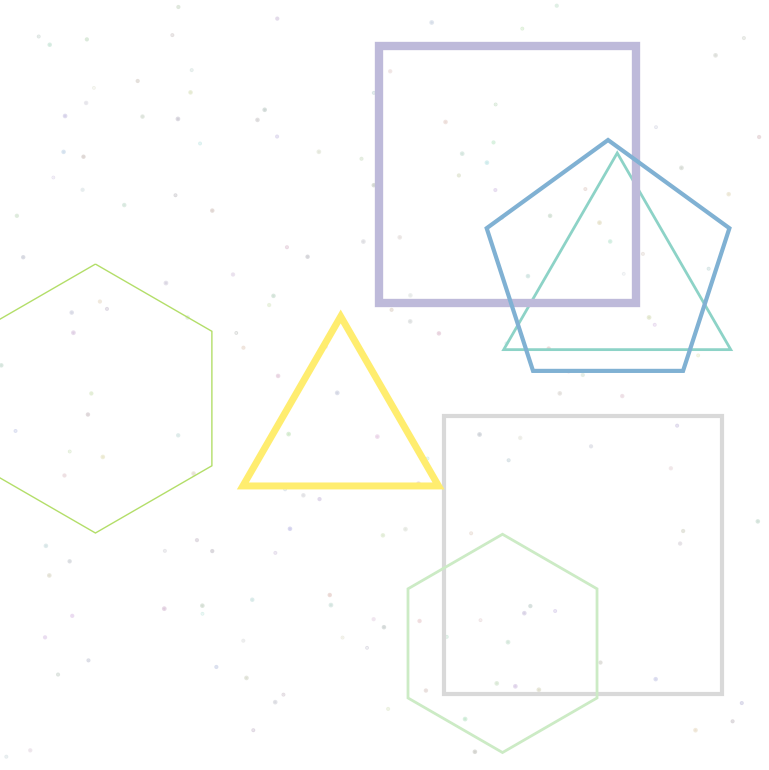[{"shape": "triangle", "thickness": 1, "radius": 0.85, "center": [0.802, 0.631]}, {"shape": "square", "thickness": 3, "radius": 0.84, "center": [0.659, 0.774]}, {"shape": "pentagon", "thickness": 1.5, "radius": 0.83, "center": [0.79, 0.652]}, {"shape": "hexagon", "thickness": 0.5, "radius": 0.87, "center": [0.124, 0.482]}, {"shape": "square", "thickness": 1.5, "radius": 0.9, "center": [0.757, 0.279]}, {"shape": "hexagon", "thickness": 1, "radius": 0.71, "center": [0.653, 0.164]}, {"shape": "triangle", "thickness": 2.5, "radius": 0.73, "center": [0.442, 0.442]}]